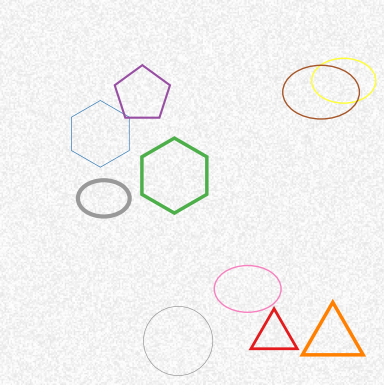[{"shape": "triangle", "thickness": 2, "radius": 0.35, "center": [0.712, 0.129]}, {"shape": "hexagon", "thickness": 0.5, "radius": 0.43, "center": [0.261, 0.652]}, {"shape": "hexagon", "thickness": 2.5, "radius": 0.49, "center": [0.453, 0.544]}, {"shape": "pentagon", "thickness": 1.5, "radius": 0.38, "center": [0.37, 0.755]}, {"shape": "triangle", "thickness": 2.5, "radius": 0.46, "center": [0.864, 0.124]}, {"shape": "oval", "thickness": 1, "radius": 0.42, "center": [0.893, 0.79]}, {"shape": "oval", "thickness": 1, "radius": 0.5, "center": [0.834, 0.761]}, {"shape": "oval", "thickness": 1, "radius": 0.43, "center": [0.643, 0.25]}, {"shape": "oval", "thickness": 3, "radius": 0.34, "center": [0.27, 0.485]}, {"shape": "circle", "thickness": 0.5, "radius": 0.45, "center": [0.463, 0.114]}]